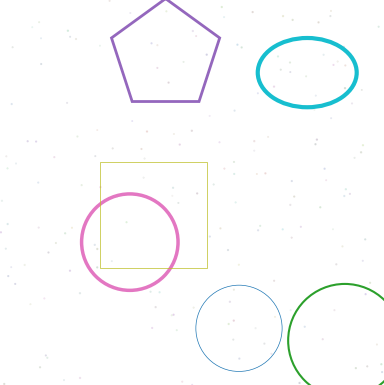[{"shape": "circle", "thickness": 0.5, "radius": 0.56, "center": [0.621, 0.147]}, {"shape": "circle", "thickness": 1.5, "radius": 0.74, "center": [0.896, 0.115]}, {"shape": "pentagon", "thickness": 2, "radius": 0.74, "center": [0.43, 0.856]}, {"shape": "circle", "thickness": 2.5, "radius": 0.63, "center": [0.337, 0.371]}, {"shape": "square", "thickness": 0.5, "radius": 0.69, "center": [0.398, 0.441]}, {"shape": "oval", "thickness": 3, "radius": 0.64, "center": [0.798, 0.811]}]